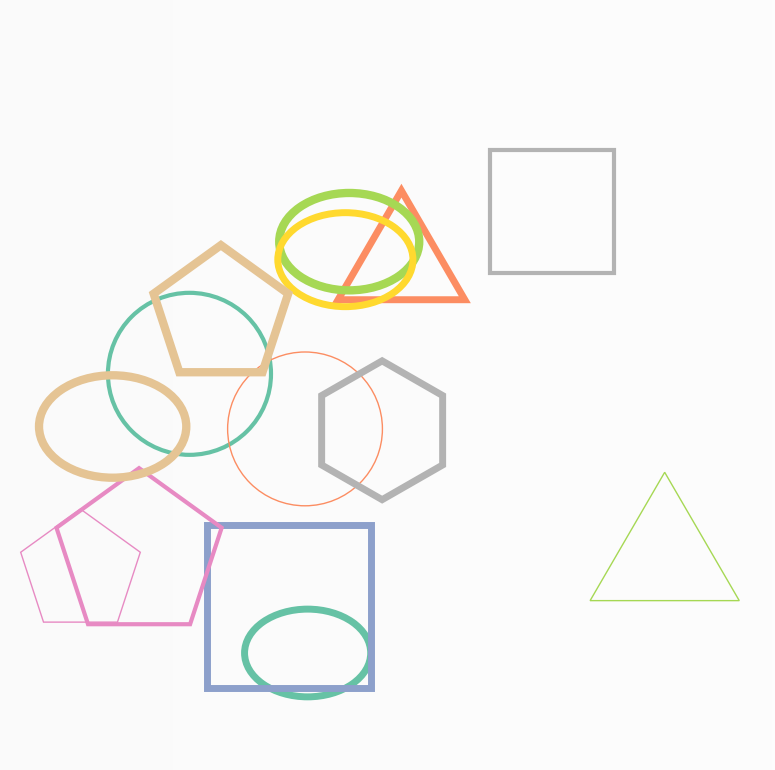[{"shape": "circle", "thickness": 1.5, "radius": 0.53, "center": [0.244, 0.515]}, {"shape": "oval", "thickness": 2.5, "radius": 0.41, "center": [0.397, 0.152]}, {"shape": "triangle", "thickness": 2.5, "radius": 0.47, "center": [0.518, 0.658]}, {"shape": "circle", "thickness": 0.5, "radius": 0.5, "center": [0.394, 0.443]}, {"shape": "square", "thickness": 2.5, "radius": 0.53, "center": [0.373, 0.213]}, {"shape": "pentagon", "thickness": 1.5, "radius": 0.56, "center": [0.179, 0.28]}, {"shape": "pentagon", "thickness": 0.5, "radius": 0.41, "center": [0.104, 0.258]}, {"shape": "triangle", "thickness": 0.5, "radius": 0.56, "center": [0.858, 0.276]}, {"shape": "oval", "thickness": 3, "radius": 0.45, "center": [0.451, 0.686]}, {"shape": "oval", "thickness": 2.5, "radius": 0.44, "center": [0.446, 0.663]}, {"shape": "pentagon", "thickness": 3, "radius": 0.46, "center": [0.285, 0.59]}, {"shape": "oval", "thickness": 3, "radius": 0.48, "center": [0.145, 0.446]}, {"shape": "hexagon", "thickness": 2.5, "radius": 0.45, "center": [0.493, 0.441]}, {"shape": "square", "thickness": 1.5, "radius": 0.4, "center": [0.712, 0.725]}]